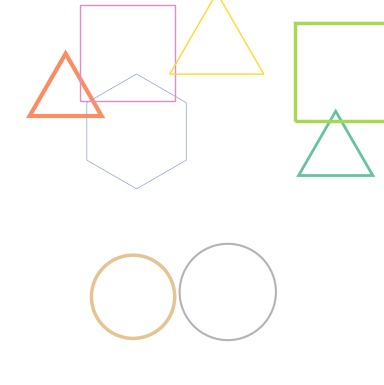[{"shape": "triangle", "thickness": 2, "radius": 0.56, "center": [0.872, 0.6]}, {"shape": "triangle", "thickness": 3, "radius": 0.54, "center": [0.17, 0.753]}, {"shape": "hexagon", "thickness": 0.5, "radius": 0.75, "center": [0.355, 0.659]}, {"shape": "square", "thickness": 1, "radius": 0.62, "center": [0.331, 0.863]}, {"shape": "square", "thickness": 2.5, "radius": 0.64, "center": [0.894, 0.813]}, {"shape": "triangle", "thickness": 1, "radius": 0.7, "center": [0.563, 0.878]}, {"shape": "circle", "thickness": 2.5, "radius": 0.54, "center": [0.346, 0.229]}, {"shape": "circle", "thickness": 1.5, "radius": 0.63, "center": [0.592, 0.242]}]